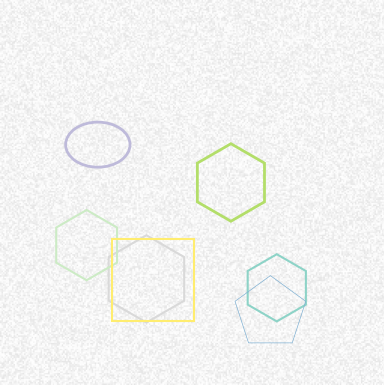[{"shape": "hexagon", "thickness": 1.5, "radius": 0.44, "center": [0.719, 0.252]}, {"shape": "oval", "thickness": 2, "radius": 0.42, "center": [0.254, 0.624]}, {"shape": "pentagon", "thickness": 0.5, "radius": 0.48, "center": [0.702, 0.188]}, {"shape": "hexagon", "thickness": 2, "radius": 0.5, "center": [0.6, 0.526]}, {"shape": "hexagon", "thickness": 1.5, "radius": 0.57, "center": [0.38, 0.276]}, {"shape": "hexagon", "thickness": 1.5, "radius": 0.46, "center": [0.225, 0.363]}, {"shape": "square", "thickness": 1.5, "radius": 0.53, "center": [0.398, 0.273]}]